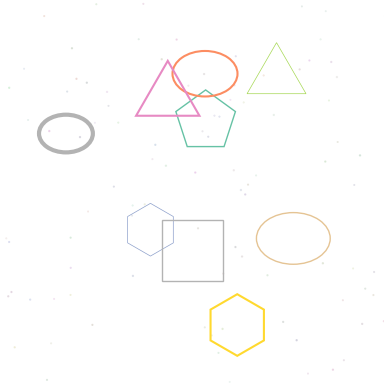[{"shape": "pentagon", "thickness": 1, "radius": 0.41, "center": [0.534, 0.685]}, {"shape": "oval", "thickness": 1.5, "radius": 0.42, "center": [0.532, 0.809]}, {"shape": "hexagon", "thickness": 0.5, "radius": 0.34, "center": [0.391, 0.403]}, {"shape": "triangle", "thickness": 1.5, "radius": 0.47, "center": [0.436, 0.747]}, {"shape": "triangle", "thickness": 0.5, "radius": 0.44, "center": [0.718, 0.801]}, {"shape": "hexagon", "thickness": 1.5, "radius": 0.4, "center": [0.616, 0.156]}, {"shape": "oval", "thickness": 1, "radius": 0.48, "center": [0.762, 0.381]}, {"shape": "square", "thickness": 1, "radius": 0.39, "center": [0.5, 0.349]}, {"shape": "oval", "thickness": 3, "radius": 0.35, "center": [0.171, 0.653]}]